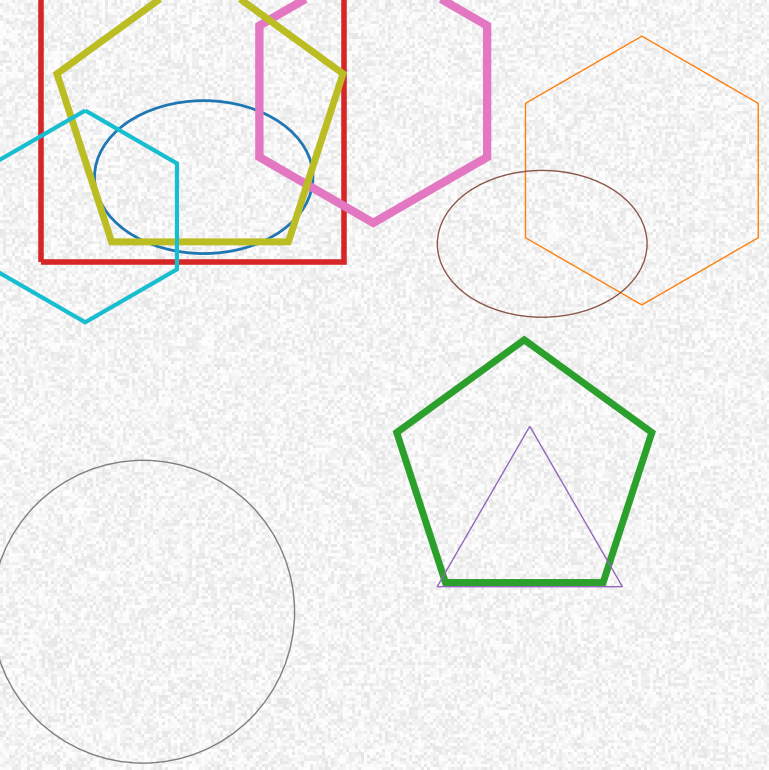[{"shape": "oval", "thickness": 1, "radius": 0.71, "center": [0.265, 0.77]}, {"shape": "hexagon", "thickness": 0.5, "radius": 0.87, "center": [0.834, 0.779]}, {"shape": "pentagon", "thickness": 2.5, "radius": 0.87, "center": [0.681, 0.384]}, {"shape": "square", "thickness": 2, "radius": 0.98, "center": [0.25, 0.857]}, {"shape": "triangle", "thickness": 0.5, "radius": 0.69, "center": [0.688, 0.308]}, {"shape": "oval", "thickness": 0.5, "radius": 0.68, "center": [0.704, 0.683]}, {"shape": "hexagon", "thickness": 3, "radius": 0.85, "center": [0.485, 0.881]}, {"shape": "circle", "thickness": 0.5, "radius": 0.98, "center": [0.186, 0.206]}, {"shape": "pentagon", "thickness": 2.5, "radius": 0.98, "center": [0.26, 0.844]}, {"shape": "hexagon", "thickness": 1.5, "radius": 0.69, "center": [0.111, 0.719]}]